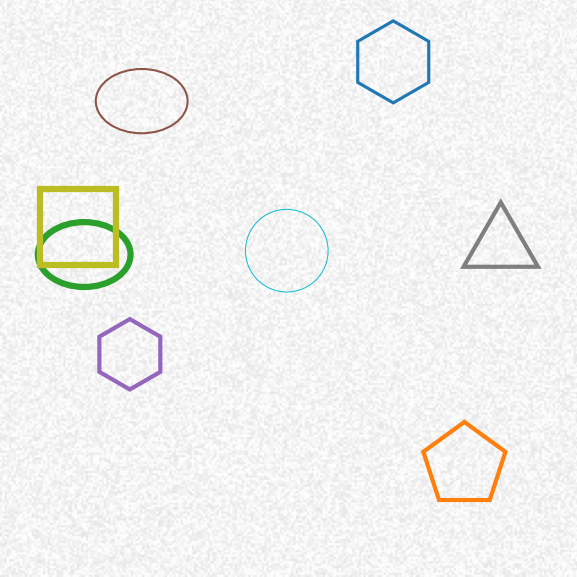[{"shape": "hexagon", "thickness": 1.5, "radius": 0.35, "center": [0.681, 0.892]}, {"shape": "pentagon", "thickness": 2, "radius": 0.37, "center": [0.804, 0.194]}, {"shape": "oval", "thickness": 3, "radius": 0.4, "center": [0.146, 0.558]}, {"shape": "hexagon", "thickness": 2, "radius": 0.3, "center": [0.225, 0.386]}, {"shape": "oval", "thickness": 1, "radius": 0.4, "center": [0.245, 0.824]}, {"shape": "triangle", "thickness": 2, "radius": 0.37, "center": [0.867, 0.574]}, {"shape": "square", "thickness": 3, "radius": 0.33, "center": [0.135, 0.606]}, {"shape": "circle", "thickness": 0.5, "radius": 0.36, "center": [0.497, 0.565]}]